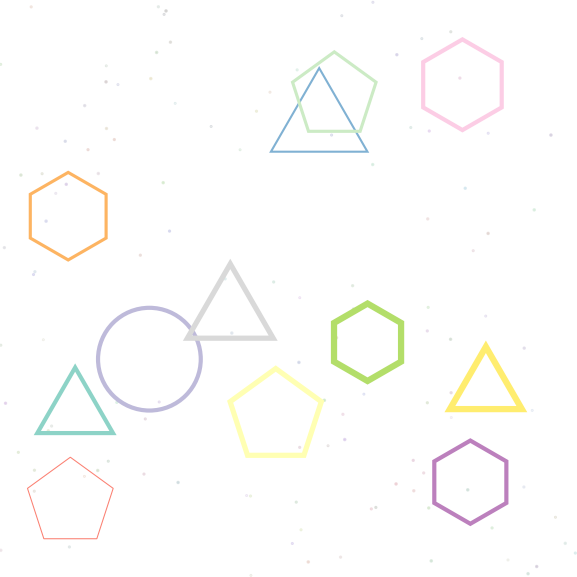[{"shape": "triangle", "thickness": 2, "radius": 0.38, "center": [0.13, 0.287]}, {"shape": "pentagon", "thickness": 2.5, "radius": 0.42, "center": [0.477, 0.278]}, {"shape": "circle", "thickness": 2, "radius": 0.44, "center": [0.259, 0.377]}, {"shape": "pentagon", "thickness": 0.5, "radius": 0.39, "center": [0.122, 0.129]}, {"shape": "triangle", "thickness": 1, "radius": 0.48, "center": [0.553, 0.785]}, {"shape": "hexagon", "thickness": 1.5, "radius": 0.38, "center": [0.118, 0.625]}, {"shape": "hexagon", "thickness": 3, "radius": 0.34, "center": [0.636, 0.406]}, {"shape": "hexagon", "thickness": 2, "radius": 0.39, "center": [0.801, 0.852]}, {"shape": "triangle", "thickness": 2.5, "radius": 0.43, "center": [0.399, 0.456]}, {"shape": "hexagon", "thickness": 2, "radius": 0.36, "center": [0.814, 0.164]}, {"shape": "pentagon", "thickness": 1.5, "radius": 0.38, "center": [0.579, 0.833]}, {"shape": "triangle", "thickness": 3, "radius": 0.36, "center": [0.841, 0.327]}]